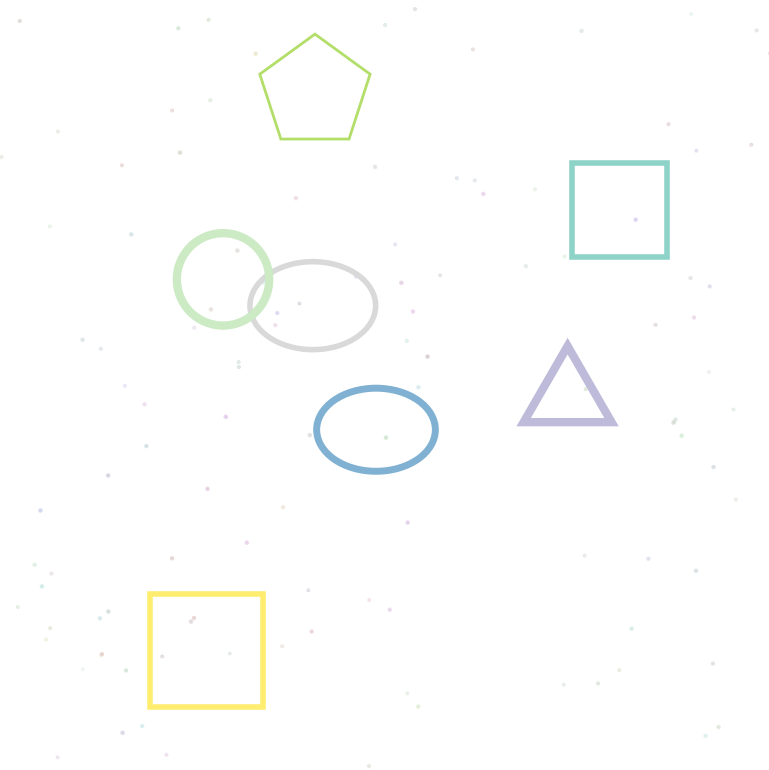[{"shape": "square", "thickness": 2, "radius": 0.31, "center": [0.804, 0.727]}, {"shape": "triangle", "thickness": 3, "radius": 0.33, "center": [0.737, 0.485]}, {"shape": "oval", "thickness": 2.5, "radius": 0.39, "center": [0.488, 0.442]}, {"shape": "pentagon", "thickness": 1, "radius": 0.38, "center": [0.409, 0.88]}, {"shape": "oval", "thickness": 2, "radius": 0.41, "center": [0.406, 0.603]}, {"shape": "circle", "thickness": 3, "radius": 0.3, "center": [0.29, 0.637]}, {"shape": "square", "thickness": 2, "radius": 0.37, "center": [0.268, 0.156]}]